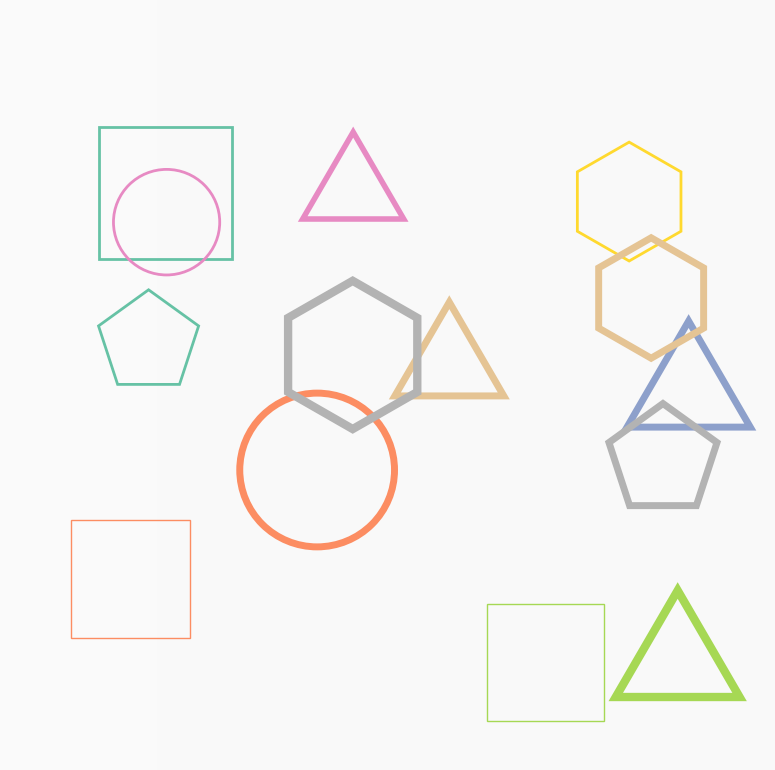[{"shape": "square", "thickness": 1, "radius": 0.43, "center": [0.213, 0.749]}, {"shape": "pentagon", "thickness": 1, "radius": 0.34, "center": [0.192, 0.556]}, {"shape": "circle", "thickness": 2.5, "radius": 0.5, "center": [0.409, 0.39]}, {"shape": "square", "thickness": 0.5, "radius": 0.38, "center": [0.169, 0.248]}, {"shape": "triangle", "thickness": 2.5, "radius": 0.46, "center": [0.889, 0.491]}, {"shape": "triangle", "thickness": 2, "radius": 0.38, "center": [0.456, 0.753]}, {"shape": "circle", "thickness": 1, "radius": 0.34, "center": [0.215, 0.711]}, {"shape": "square", "thickness": 0.5, "radius": 0.38, "center": [0.704, 0.14]}, {"shape": "triangle", "thickness": 3, "radius": 0.46, "center": [0.874, 0.141]}, {"shape": "hexagon", "thickness": 1, "radius": 0.39, "center": [0.812, 0.738]}, {"shape": "triangle", "thickness": 2.5, "radius": 0.41, "center": [0.58, 0.526]}, {"shape": "hexagon", "thickness": 2.5, "radius": 0.39, "center": [0.84, 0.613]}, {"shape": "pentagon", "thickness": 2.5, "radius": 0.37, "center": [0.855, 0.403]}, {"shape": "hexagon", "thickness": 3, "radius": 0.48, "center": [0.455, 0.539]}]